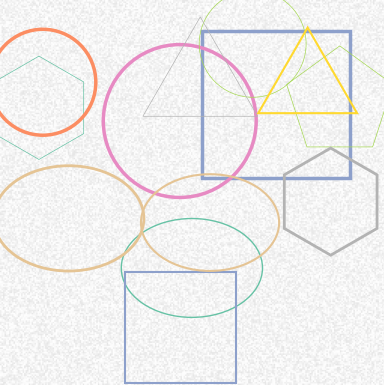[{"shape": "hexagon", "thickness": 0.5, "radius": 0.67, "center": [0.101, 0.72]}, {"shape": "oval", "thickness": 1, "radius": 0.92, "center": [0.498, 0.304]}, {"shape": "circle", "thickness": 2.5, "radius": 0.69, "center": [0.111, 0.786]}, {"shape": "square", "thickness": 2.5, "radius": 0.96, "center": [0.716, 0.729]}, {"shape": "square", "thickness": 1.5, "radius": 0.72, "center": [0.469, 0.149]}, {"shape": "circle", "thickness": 2.5, "radius": 0.99, "center": [0.467, 0.686]}, {"shape": "pentagon", "thickness": 0.5, "radius": 0.73, "center": [0.883, 0.736]}, {"shape": "circle", "thickness": 0.5, "radius": 0.69, "center": [0.656, 0.886]}, {"shape": "triangle", "thickness": 1.5, "radius": 0.74, "center": [0.799, 0.78]}, {"shape": "oval", "thickness": 1.5, "radius": 0.9, "center": [0.546, 0.422]}, {"shape": "oval", "thickness": 2, "radius": 0.98, "center": [0.178, 0.433]}, {"shape": "hexagon", "thickness": 2, "radius": 0.7, "center": [0.859, 0.476]}, {"shape": "triangle", "thickness": 0.5, "radius": 0.86, "center": [0.52, 0.784]}]